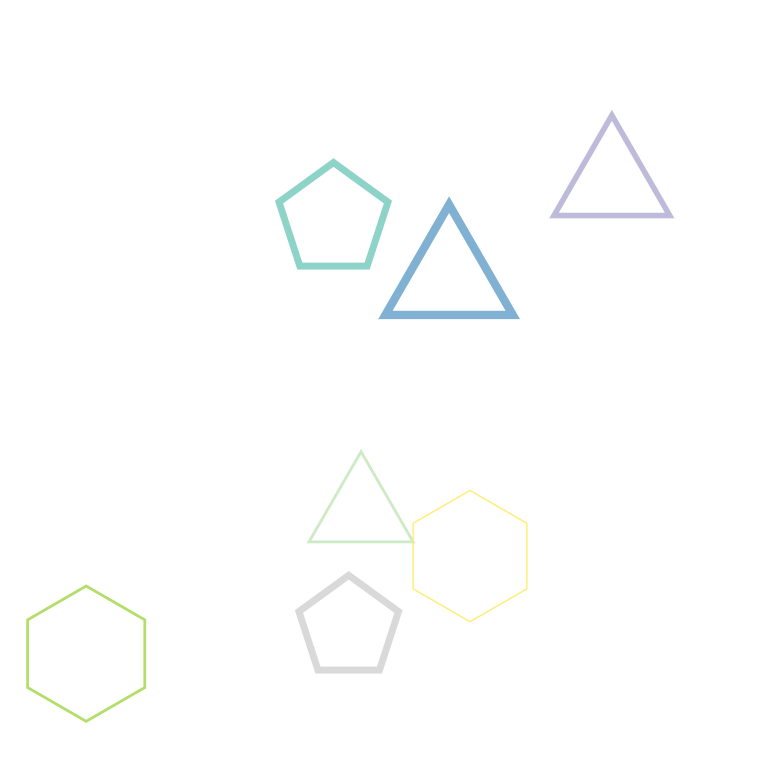[{"shape": "pentagon", "thickness": 2.5, "radius": 0.37, "center": [0.433, 0.715]}, {"shape": "triangle", "thickness": 2, "radius": 0.43, "center": [0.795, 0.763]}, {"shape": "triangle", "thickness": 3, "radius": 0.48, "center": [0.583, 0.639]}, {"shape": "hexagon", "thickness": 1, "radius": 0.44, "center": [0.112, 0.151]}, {"shape": "pentagon", "thickness": 2.5, "radius": 0.34, "center": [0.453, 0.185]}, {"shape": "triangle", "thickness": 1, "radius": 0.39, "center": [0.469, 0.335]}, {"shape": "hexagon", "thickness": 0.5, "radius": 0.43, "center": [0.61, 0.278]}]